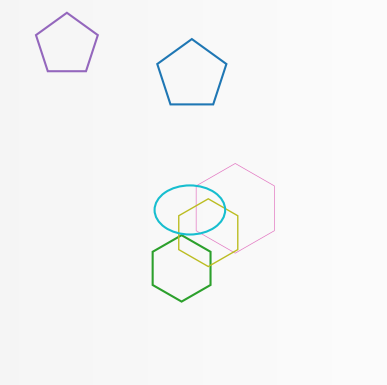[{"shape": "pentagon", "thickness": 1.5, "radius": 0.47, "center": [0.495, 0.805]}, {"shape": "hexagon", "thickness": 1.5, "radius": 0.43, "center": [0.469, 0.303]}, {"shape": "pentagon", "thickness": 1.5, "radius": 0.42, "center": [0.173, 0.883]}, {"shape": "hexagon", "thickness": 0.5, "radius": 0.58, "center": [0.607, 0.459]}, {"shape": "hexagon", "thickness": 1, "radius": 0.44, "center": [0.537, 0.396]}, {"shape": "oval", "thickness": 1.5, "radius": 0.46, "center": [0.49, 0.455]}]